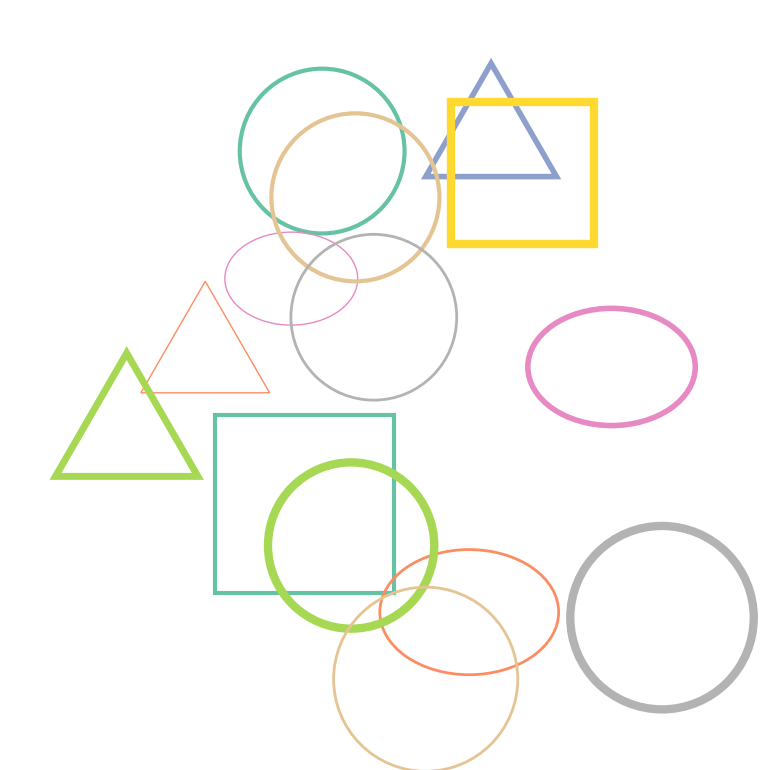[{"shape": "circle", "thickness": 1.5, "radius": 0.54, "center": [0.418, 0.804]}, {"shape": "square", "thickness": 1.5, "radius": 0.58, "center": [0.396, 0.345]}, {"shape": "triangle", "thickness": 0.5, "radius": 0.48, "center": [0.267, 0.538]}, {"shape": "oval", "thickness": 1, "radius": 0.58, "center": [0.609, 0.205]}, {"shape": "triangle", "thickness": 2, "radius": 0.49, "center": [0.638, 0.82]}, {"shape": "oval", "thickness": 2, "radius": 0.54, "center": [0.794, 0.523]}, {"shape": "oval", "thickness": 0.5, "radius": 0.43, "center": [0.378, 0.638]}, {"shape": "circle", "thickness": 3, "radius": 0.54, "center": [0.456, 0.292]}, {"shape": "triangle", "thickness": 2.5, "radius": 0.53, "center": [0.165, 0.435]}, {"shape": "square", "thickness": 3, "radius": 0.46, "center": [0.679, 0.776]}, {"shape": "circle", "thickness": 1.5, "radius": 0.55, "center": [0.462, 0.744]}, {"shape": "circle", "thickness": 1, "radius": 0.6, "center": [0.553, 0.118]}, {"shape": "circle", "thickness": 3, "radius": 0.6, "center": [0.86, 0.198]}, {"shape": "circle", "thickness": 1, "radius": 0.54, "center": [0.485, 0.588]}]